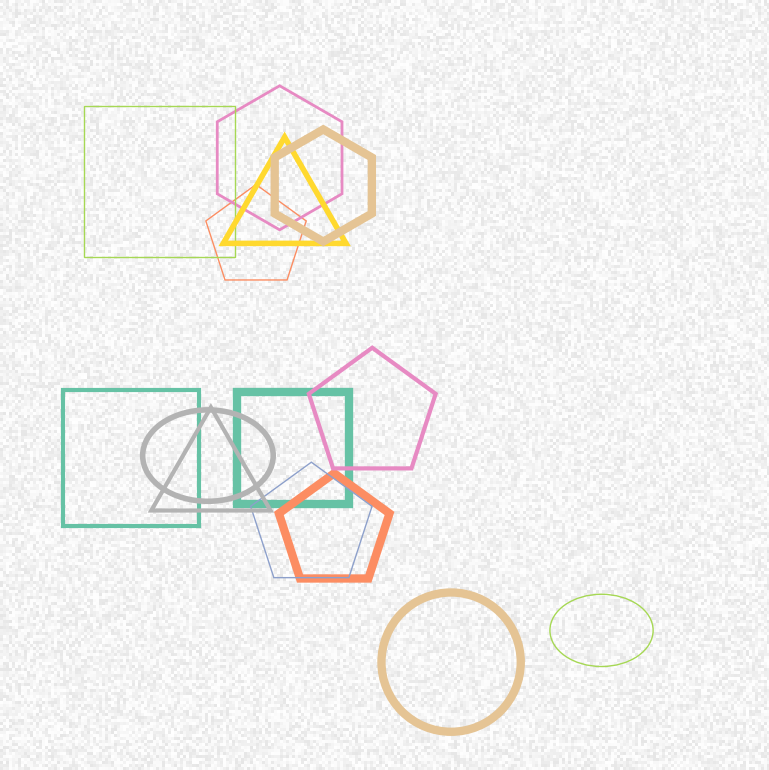[{"shape": "square", "thickness": 3, "radius": 0.36, "center": [0.381, 0.418]}, {"shape": "square", "thickness": 1.5, "radius": 0.44, "center": [0.17, 0.406]}, {"shape": "pentagon", "thickness": 0.5, "radius": 0.34, "center": [0.333, 0.692]}, {"shape": "pentagon", "thickness": 3, "radius": 0.38, "center": [0.434, 0.31]}, {"shape": "pentagon", "thickness": 0.5, "radius": 0.41, "center": [0.404, 0.317]}, {"shape": "hexagon", "thickness": 1, "radius": 0.47, "center": [0.363, 0.795]}, {"shape": "pentagon", "thickness": 1.5, "radius": 0.43, "center": [0.483, 0.462]}, {"shape": "square", "thickness": 0.5, "radius": 0.49, "center": [0.207, 0.765]}, {"shape": "oval", "thickness": 0.5, "radius": 0.34, "center": [0.781, 0.181]}, {"shape": "triangle", "thickness": 2, "radius": 0.46, "center": [0.37, 0.73]}, {"shape": "hexagon", "thickness": 3, "radius": 0.36, "center": [0.42, 0.759]}, {"shape": "circle", "thickness": 3, "radius": 0.45, "center": [0.586, 0.14]}, {"shape": "oval", "thickness": 2, "radius": 0.42, "center": [0.27, 0.408]}, {"shape": "triangle", "thickness": 1.5, "radius": 0.45, "center": [0.274, 0.382]}]